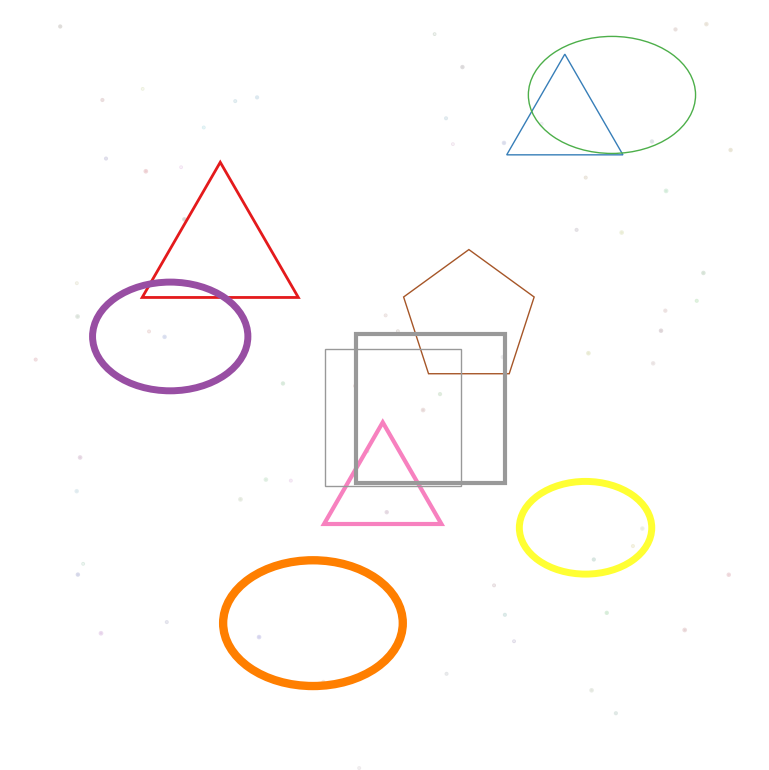[{"shape": "triangle", "thickness": 1, "radius": 0.59, "center": [0.286, 0.672]}, {"shape": "triangle", "thickness": 0.5, "radius": 0.44, "center": [0.734, 0.842]}, {"shape": "oval", "thickness": 0.5, "radius": 0.54, "center": [0.795, 0.877]}, {"shape": "oval", "thickness": 2.5, "radius": 0.5, "center": [0.221, 0.563]}, {"shape": "oval", "thickness": 3, "radius": 0.58, "center": [0.406, 0.191]}, {"shape": "oval", "thickness": 2.5, "radius": 0.43, "center": [0.76, 0.315]}, {"shape": "pentagon", "thickness": 0.5, "radius": 0.45, "center": [0.609, 0.587]}, {"shape": "triangle", "thickness": 1.5, "radius": 0.44, "center": [0.497, 0.363]}, {"shape": "square", "thickness": 1.5, "radius": 0.48, "center": [0.559, 0.469]}, {"shape": "square", "thickness": 0.5, "radius": 0.44, "center": [0.51, 0.458]}]